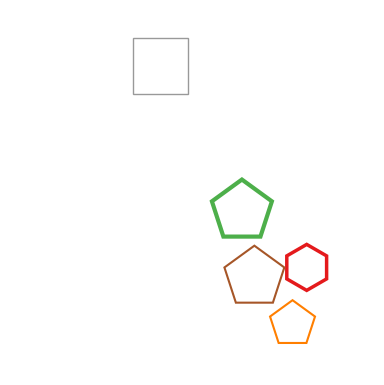[{"shape": "hexagon", "thickness": 2.5, "radius": 0.3, "center": [0.797, 0.305]}, {"shape": "pentagon", "thickness": 3, "radius": 0.41, "center": [0.628, 0.452]}, {"shape": "pentagon", "thickness": 1.5, "radius": 0.31, "center": [0.76, 0.159]}, {"shape": "pentagon", "thickness": 1.5, "radius": 0.41, "center": [0.661, 0.28]}, {"shape": "square", "thickness": 1, "radius": 0.36, "center": [0.416, 0.828]}]